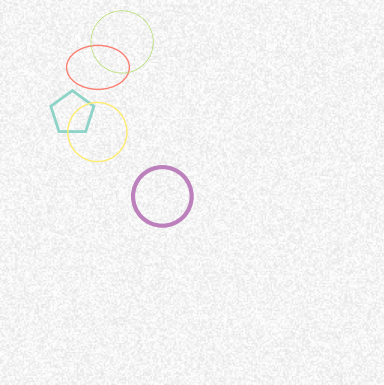[{"shape": "pentagon", "thickness": 2, "radius": 0.29, "center": [0.188, 0.706]}, {"shape": "oval", "thickness": 1, "radius": 0.41, "center": [0.254, 0.825]}, {"shape": "circle", "thickness": 0.5, "radius": 0.4, "center": [0.317, 0.891]}, {"shape": "circle", "thickness": 3, "radius": 0.38, "center": [0.422, 0.49]}, {"shape": "circle", "thickness": 1, "radius": 0.38, "center": [0.253, 0.657]}]